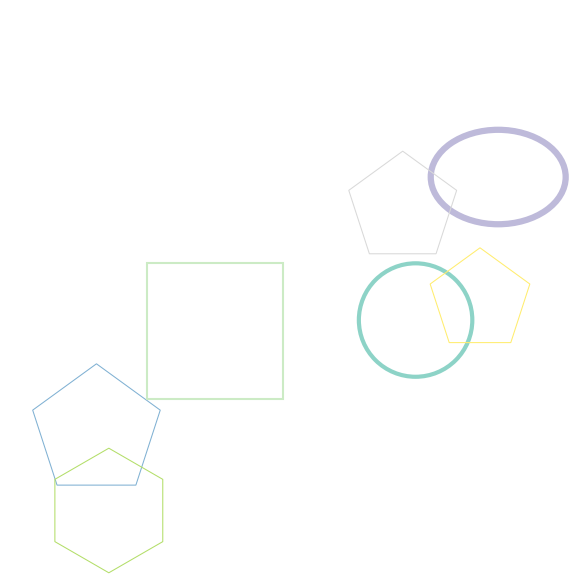[{"shape": "circle", "thickness": 2, "radius": 0.49, "center": [0.72, 0.445]}, {"shape": "oval", "thickness": 3, "radius": 0.58, "center": [0.863, 0.693]}, {"shape": "pentagon", "thickness": 0.5, "radius": 0.58, "center": [0.167, 0.253]}, {"shape": "hexagon", "thickness": 0.5, "radius": 0.54, "center": [0.188, 0.115]}, {"shape": "pentagon", "thickness": 0.5, "radius": 0.49, "center": [0.697, 0.639]}, {"shape": "square", "thickness": 1, "radius": 0.59, "center": [0.373, 0.426]}, {"shape": "pentagon", "thickness": 0.5, "radius": 0.45, "center": [0.831, 0.479]}]